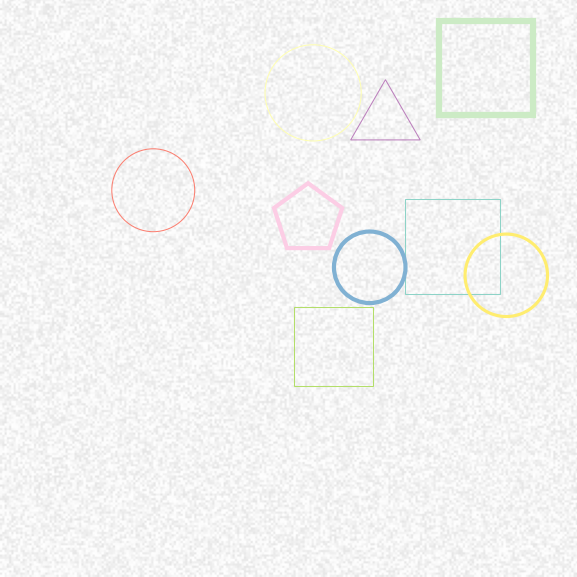[{"shape": "square", "thickness": 0.5, "radius": 0.41, "center": [0.784, 0.573]}, {"shape": "circle", "thickness": 0.5, "radius": 0.42, "center": [0.542, 0.838]}, {"shape": "circle", "thickness": 0.5, "radius": 0.36, "center": [0.265, 0.67]}, {"shape": "circle", "thickness": 2, "radius": 0.31, "center": [0.64, 0.536]}, {"shape": "square", "thickness": 0.5, "radius": 0.34, "center": [0.578, 0.399]}, {"shape": "pentagon", "thickness": 2, "radius": 0.31, "center": [0.534, 0.62]}, {"shape": "triangle", "thickness": 0.5, "radius": 0.35, "center": [0.667, 0.792]}, {"shape": "square", "thickness": 3, "radius": 0.41, "center": [0.842, 0.881]}, {"shape": "circle", "thickness": 1.5, "radius": 0.36, "center": [0.877, 0.522]}]